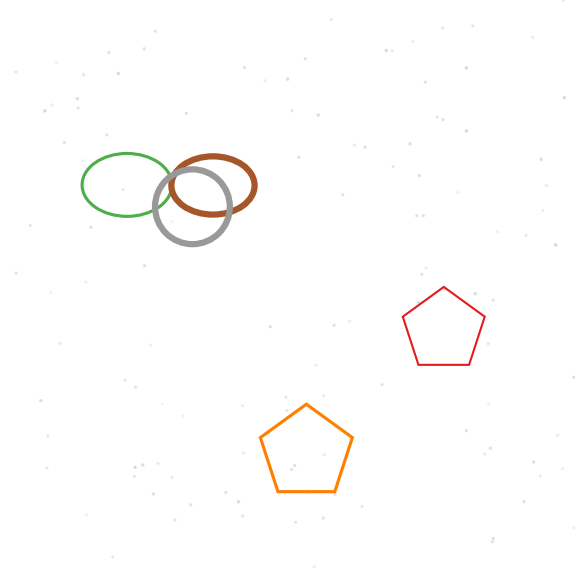[{"shape": "pentagon", "thickness": 1, "radius": 0.37, "center": [0.768, 0.428]}, {"shape": "oval", "thickness": 1.5, "radius": 0.39, "center": [0.22, 0.679]}, {"shape": "pentagon", "thickness": 1.5, "radius": 0.42, "center": [0.531, 0.215]}, {"shape": "oval", "thickness": 3, "radius": 0.36, "center": [0.369, 0.678]}, {"shape": "circle", "thickness": 3, "radius": 0.32, "center": [0.333, 0.641]}]